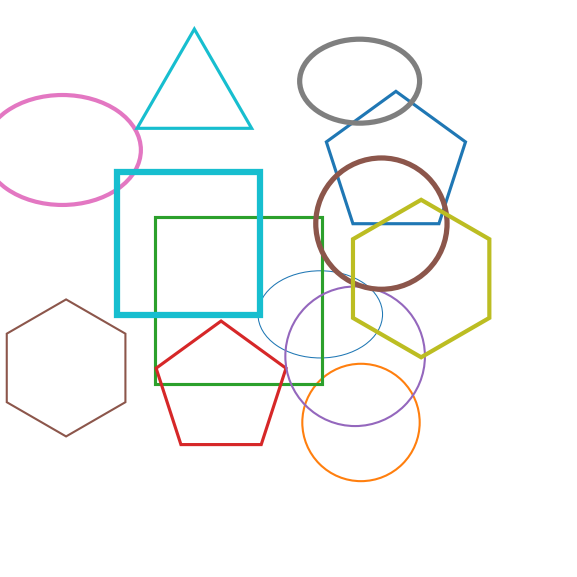[{"shape": "pentagon", "thickness": 1.5, "radius": 0.63, "center": [0.686, 0.714]}, {"shape": "oval", "thickness": 0.5, "radius": 0.54, "center": [0.555, 0.455]}, {"shape": "circle", "thickness": 1, "radius": 0.51, "center": [0.625, 0.268]}, {"shape": "square", "thickness": 1.5, "radius": 0.73, "center": [0.413, 0.479]}, {"shape": "pentagon", "thickness": 1.5, "radius": 0.59, "center": [0.383, 0.325]}, {"shape": "circle", "thickness": 1, "radius": 0.6, "center": [0.615, 0.382]}, {"shape": "hexagon", "thickness": 1, "radius": 0.59, "center": [0.114, 0.362]}, {"shape": "circle", "thickness": 2.5, "radius": 0.57, "center": [0.66, 0.612]}, {"shape": "oval", "thickness": 2, "radius": 0.68, "center": [0.108, 0.739]}, {"shape": "oval", "thickness": 2.5, "radius": 0.52, "center": [0.623, 0.859]}, {"shape": "hexagon", "thickness": 2, "radius": 0.68, "center": [0.729, 0.517]}, {"shape": "triangle", "thickness": 1.5, "radius": 0.57, "center": [0.337, 0.834]}, {"shape": "square", "thickness": 3, "radius": 0.62, "center": [0.326, 0.577]}]